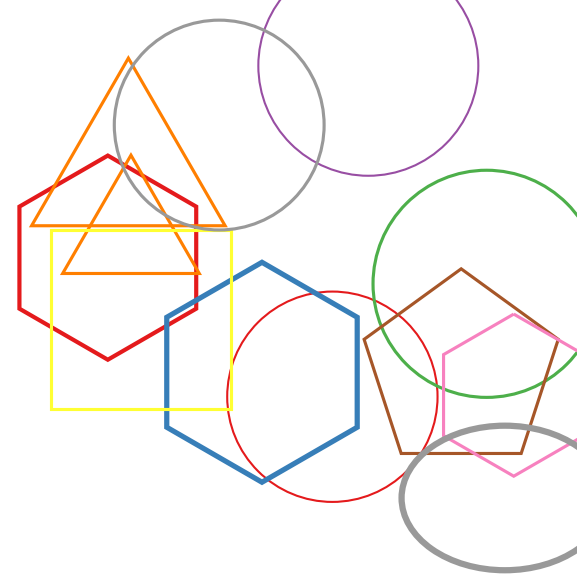[{"shape": "circle", "thickness": 1, "radius": 0.91, "center": [0.576, 0.312]}, {"shape": "hexagon", "thickness": 2, "radius": 0.88, "center": [0.187, 0.553]}, {"shape": "hexagon", "thickness": 2.5, "radius": 0.95, "center": [0.454, 0.355]}, {"shape": "circle", "thickness": 1.5, "radius": 0.98, "center": [0.843, 0.508]}, {"shape": "circle", "thickness": 1, "radius": 0.95, "center": [0.638, 0.885]}, {"shape": "triangle", "thickness": 1.5, "radius": 0.97, "center": [0.222, 0.705]}, {"shape": "triangle", "thickness": 1.5, "radius": 0.68, "center": [0.227, 0.594]}, {"shape": "square", "thickness": 1.5, "radius": 0.78, "center": [0.244, 0.446]}, {"shape": "pentagon", "thickness": 1.5, "radius": 0.88, "center": [0.799, 0.357]}, {"shape": "hexagon", "thickness": 1.5, "radius": 0.7, "center": [0.89, 0.315]}, {"shape": "circle", "thickness": 1.5, "radius": 0.91, "center": [0.38, 0.783]}, {"shape": "oval", "thickness": 3, "radius": 0.89, "center": [0.874, 0.137]}]